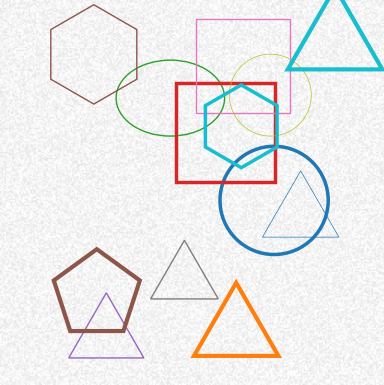[{"shape": "circle", "thickness": 2.5, "radius": 0.7, "center": [0.712, 0.48]}, {"shape": "triangle", "thickness": 0.5, "radius": 0.57, "center": [0.781, 0.441]}, {"shape": "triangle", "thickness": 3, "radius": 0.63, "center": [0.613, 0.139]}, {"shape": "oval", "thickness": 1, "radius": 0.7, "center": [0.442, 0.745]}, {"shape": "square", "thickness": 2.5, "radius": 0.64, "center": [0.586, 0.655]}, {"shape": "triangle", "thickness": 1, "radius": 0.56, "center": [0.276, 0.127]}, {"shape": "pentagon", "thickness": 3, "radius": 0.59, "center": [0.251, 0.235]}, {"shape": "hexagon", "thickness": 1, "radius": 0.64, "center": [0.244, 0.859]}, {"shape": "square", "thickness": 1, "radius": 0.61, "center": [0.63, 0.828]}, {"shape": "triangle", "thickness": 1, "radius": 0.51, "center": [0.479, 0.274]}, {"shape": "circle", "thickness": 0.5, "radius": 0.53, "center": [0.702, 0.753]}, {"shape": "hexagon", "thickness": 2.5, "radius": 0.54, "center": [0.627, 0.672]}, {"shape": "triangle", "thickness": 3, "radius": 0.71, "center": [0.87, 0.891]}]